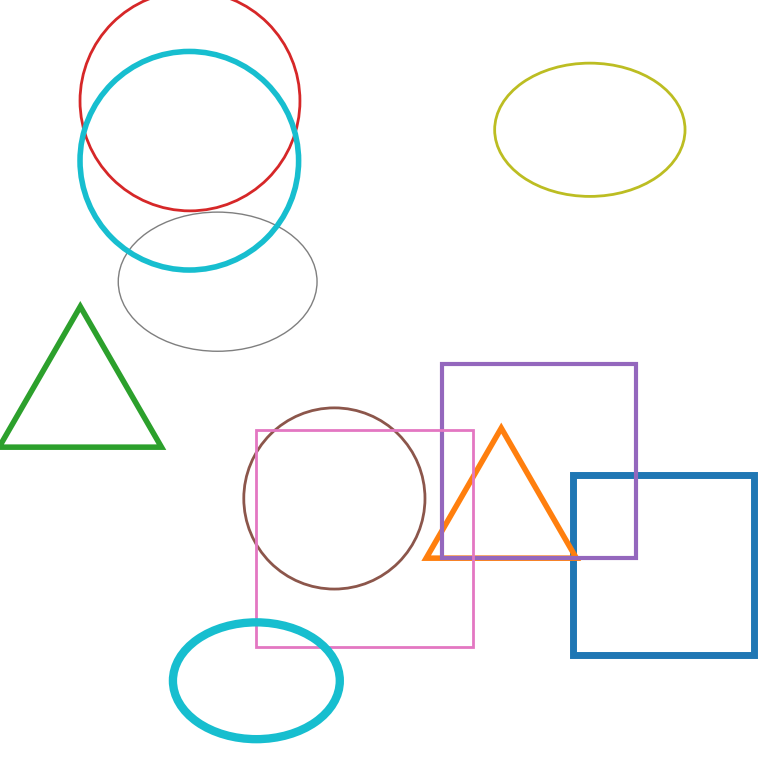[{"shape": "square", "thickness": 2.5, "radius": 0.59, "center": [0.862, 0.266]}, {"shape": "triangle", "thickness": 2, "radius": 0.56, "center": [0.651, 0.331]}, {"shape": "triangle", "thickness": 2, "radius": 0.61, "center": [0.104, 0.48]}, {"shape": "circle", "thickness": 1, "radius": 0.71, "center": [0.247, 0.869]}, {"shape": "square", "thickness": 1.5, "radius": 0.63, "center": [0.7, 0.401]}, {"shape": "circle", "thickness": 1, "radius": 0.59, "center": [0.434, 0.353]}, {"shape": "square", "thickness": 1, "radius": 0.71, "center": [0.474, 0.301]}, {"shape": "oval", "thickness": 0.5, "radius": 0.65, "center": [0.283, 0.634]}, {"shape": "oval", "thickness": 1, "radius": 0.62, "center": [0.766, 0.831]}, {"shape": "oval", "thickness": 3, "radius": 0.54, "center": [0.333, 0.116]}, {"shape": "circle", "thickness": 2, "radius": 0.71, "center": [0.246, 0.791]}]